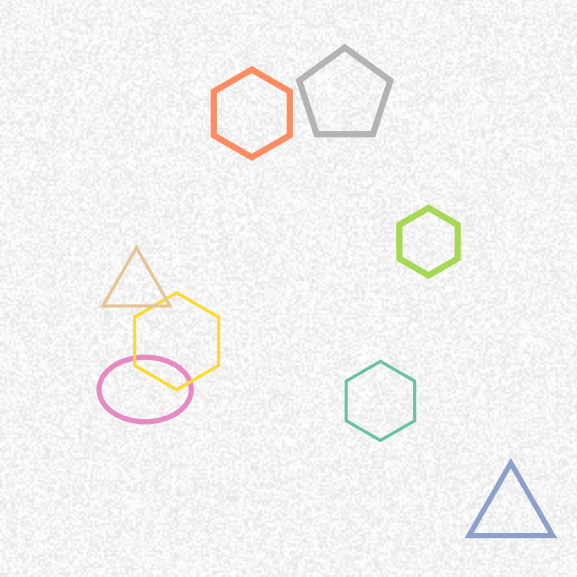[{"shape": "hexagon", "thickness": 1.5, "radius": 0.34, "center": [0.659, 0.305]}, {"shape": "hexagon", "thickness": 3, "radius": 0.38, "center": [0.436, 0.803]}, {"shape": "triangle", "thickness": 2.5, "radius": 0.42, "center": [0.885, 0.114]}, {"shape": "oval", "thickness": 2.5, "radius": 0.4, "center": [0.251, 0.325]}, {"shape": "hexagon", "thickness": 3, "radius": 0.29, "center": [0.742, 0.581]}, {"shape": "hexagon", "thickness": 1.5, "radius": 0.42, "center": [0.306, 0.408]}, {"shape": "triangle", "thickness": 1.5, "radius": 0.34, "center": [0.236, 0.503]}, {"shape": "pentagon", "thickness": 3, "radius": 0.41, "center": [0.597, 0.834]}]